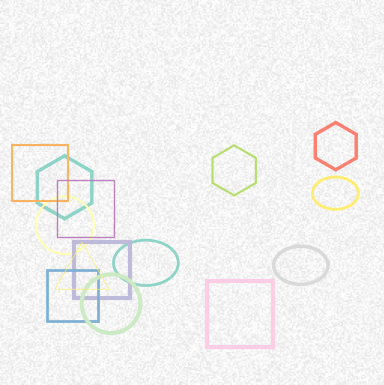[{"shape": "hexagon", "thickness": 2.5, "radius": 0.41, "center": [0.168, 0.514]}, {"shape": "oval", "thickness": 2, "radius": 0.42, "center": [0.379, 0.317]}, {"shape": "circle", "thickness": 1.5, "radius": 0.37, "center": [0.169, 0.415]}, {"shape": "square", "thickness": 3, "radius": 0.36, "center": [0.264, 0.298]}, {"shape": "hexagon", "thickness": 2.5, "radius": 0.31, "center": [0.872, 0.62]}, {"shape": "square", "thickness": 2, "radius": 0.33, "center": [0.188, 0.233]}, {"shape": "square", "thickness": 1.5, "radius": 0.36, "center": [0.104, 0.551]}, {"shape": "hexagon", "thickness": 1.5, "radius": 0.33, "center": [0.608, 0.557]}, {"shape": "square", "thickness": 3, "radius": 0.42, "center": [0.623, 0.184]}, {"shape": "oval", "thickness": 2.5, "radius": 0.35, "center": [0.781, 0.311]}, {"shape": "square", "thickness": 1, "radius": 0.37, "center": [0.221, 0.459]}, {"shape": "circle", "thickness": 3, "radius": 0.38, "center": [0.289, 0.211]}, {"shape": "oval", "thickness": 2, "radius": 0.3, "center": [0.871, 0.498]}, {"shape": "triangle", "thickness": 0.5, "radius": 0.41, "center": [0.213, 0.289]}]